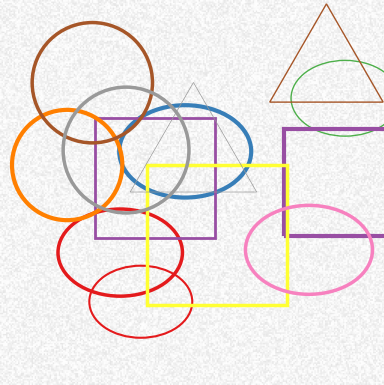[{"shape": "oval", "thickness": 2.5, "radius": 0.81, "center": [0.312, 0.344]}, {"shape": "oval", "thickness": 1.5, "radius": 0.67, "center": [0.366, 0.216]}, {"shape": "oval", "thickness": 3, "radius": 0.86, "center": [0.481, 0.607]}, {"shape": "oval", "thickness": 1, "radius": 0.7, "center": [0.896, 0.745]}, {"shape": "square", "thickness": 3, "radius": 0.69, "center": [0.877, 0.526]}, {"shape": "square", "thickness": 2, "radius": 0.78, "center": [0.402, 0.538]}, {"shape": "circle", "thickness": 3, "radius": 0.72, "center": [0.174, 0.571]}, {"shape": "square", "thickness": 2.5, "radius": 0.91, "center": [0.563, 0.391]}, {"shape": "triangle", "thickness": 1, "radius": 0.85, "center": [0.848, 0.82]}, {"shape": "circle", "thickness": 2.5, "radius": 0.78, "center": [0.24, 0.785]}, {"shape": "oval", "thickness": 2.5, "radius": 0.83, "center": [0.803, 0.351]}, {"shape": "triangle", "thickness": 0.5, "radius": 0.95, "center": [0.502, 0.596]}, {"shape": "circle", "thickness": 2.5, "radius": 0.82, "center": [0.327, 0.61]}]